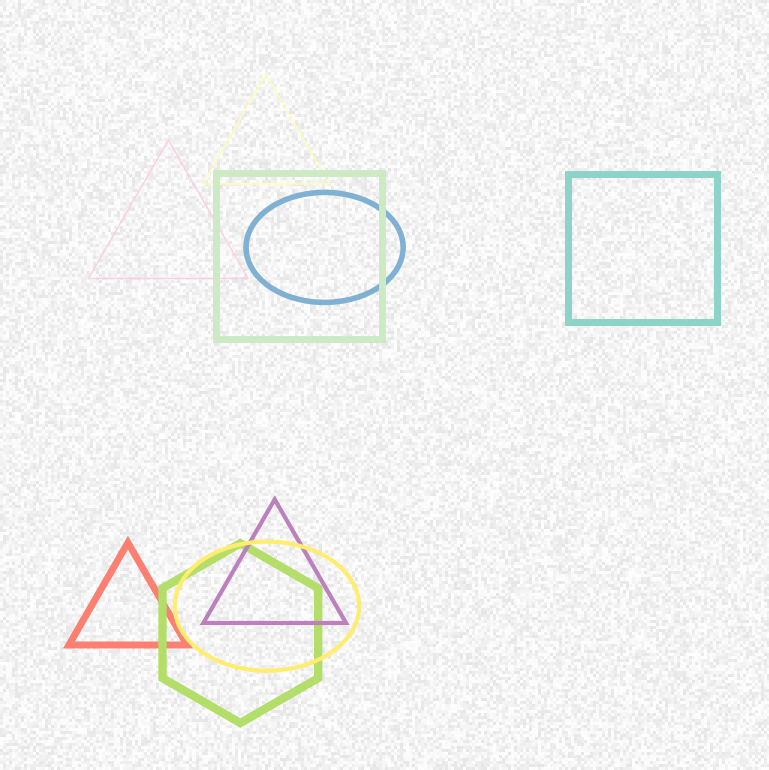[{"shape": "square", "thickness": 2.5, "radius": 0.48, "center": [0.835, 0.678]}, {"shape": "triangle", "thickness": 0.5, "radius": 0.48, "center": [0.345, 0.809]}, {"shape": "triangle", "thickness": 2.5, "radius": 0.44, "center": [0.166, 0.207]}, {"shape": "oval", "thickness": 2, "radius": 0.51, "center": [0.422, 0.679]}, {"shape": "hexagon", "thickness": 3, "radius": 0.58, "center": [0.312, 0.178]}, {"shape": "triangle", "thickness": 0.5, "radius": 0.6, "center": [0.219, 0.698]}, {"shape": "triangle", "thickness": 1.5, "radius": 0.53, "center": [0.357, 0.244]}, {"shape": "square", "thickness": 2.5, "radius": 0.54, "center": [0.388, 0.668]}, {"shape": "oval", "thickness": 1.5, "radius": 0.6, "center": [0.347, 0.213]}]